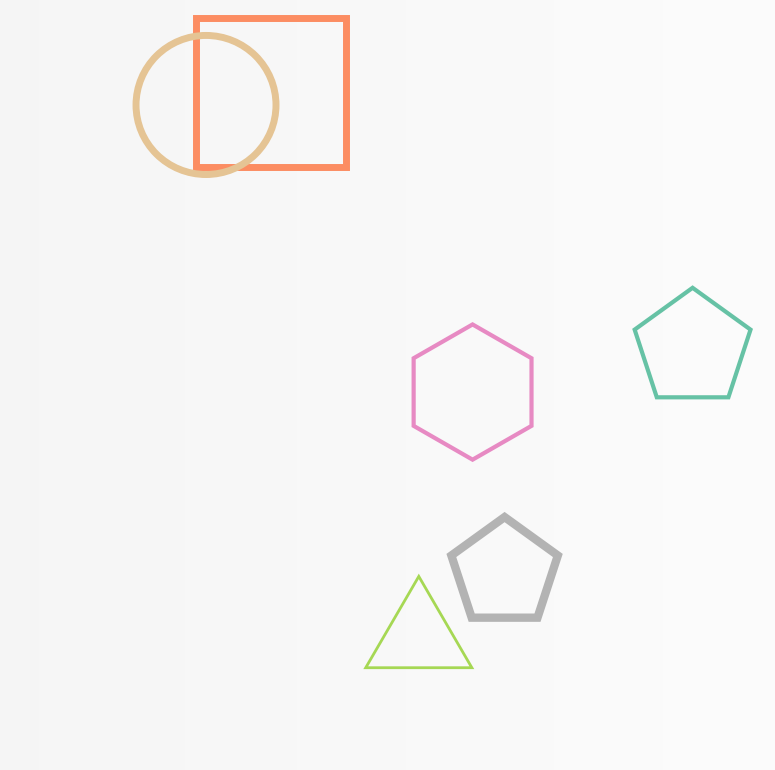[{"shape": "pentagon", "thickness": 1.5, "radius": 0.39, "center": [0.894, 0.548]}, {"shape": "square", "thickness": 2.5, "radius": 0.48, "center": [0.35, 0.879]}, {"shape": "hexagon", "thickness": 1.5, "radius": 0.44, "center": [0.61, 0.491]}, {"shape": "triangle", "thickness": 1, "radius": 0.4, "center": [0.54, 0.172]}, {"shape": "circle", "thickness": 2.5, "radius": 0.45, "center": [0.266, 0.864]}, {"shape": "pentagon", "thickness": 3, "radius": 0.36, "center": [0.651, 0.256]}]